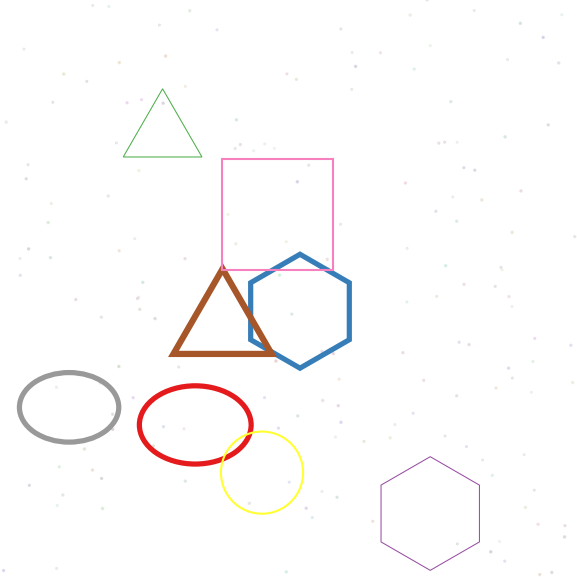[{"shape": "oval", "thickness": 2.5, "radius": 0.48, "center": [0.338, 0.263]}, {"shape": "hexagon", "thickness": 2.5, "radius": 0.49, "center": [0.519, 0.46]}, {"shape": "triangle", "thickness": 0.5, "radius": 0.39, "center": [0.282, 0.767]}, {"shape": "hexagon", "thickness": 0.5, "radius": 0.49, "center": [0.745, 0.11]}, {"shape": "circle", "thickness": 1, "radius": 0.36, "center": [0.454, 0.181]}, {"shape": "triangle", "thickness": 3, "radius": 0.49, "center": [0.385, 0.435]}, {"shape": "square", "thickness": 1, "radius": 0.48, "center": [0.48, 0.628]}, {"shape": "oval", "thickness": 2.5, "radius": 0.43, "center": [0.12, 0.294]}]